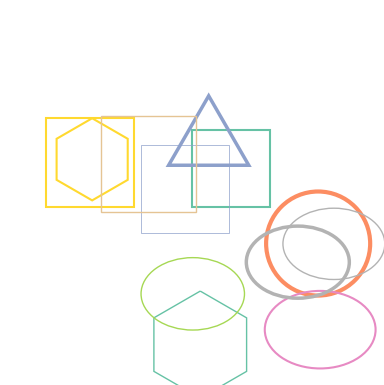[{"shape": "hexagon", "thickness": 1, "radius": 0.7, "center": [0.52, 0.105]}, {"shape": "square", "thickness": 1.5, "radius": 0.5, "center": [0.6, 0.563]}, {"shape": "circle", "thickness": 3, "radius": 0.68, "center": [0.826, 0.367]}, {"shape": "triangle", "thickness": 2.5, "radius": 0.6, "center": [0.542, 0.631]}, {"shape": "square", "thickness": 0.5, "radius": 0.58, "center": [0.48, 0.509]}, {"shape": "oval", "thickness": 1.5, "radius": 0.72, "center": [0.832, 0.144]}, {"shape": "oval", "thickness": 1, "radius": 0.67, "center": [0.501, 0.237]}, {"shape": "square", "thickness": 1.5, "radius": 0.58, "center": [0.234, 0.578]}, {"shape": "hexagon", "thickness": 1.5, "radius": 0.53, "center": [0.239, 0.586]}, {"shape": "square", "thickness": 1, "radius": 0.62, "center": [0.386, 0.574]}, {"shape": "oval", "thickness": 1, "radius": 0.66, "center": [0.867, 0.367]}, {"shape": "oval", "thickness": 2.5, "radius": 0.67, "center": [0.774, 0.319]}]